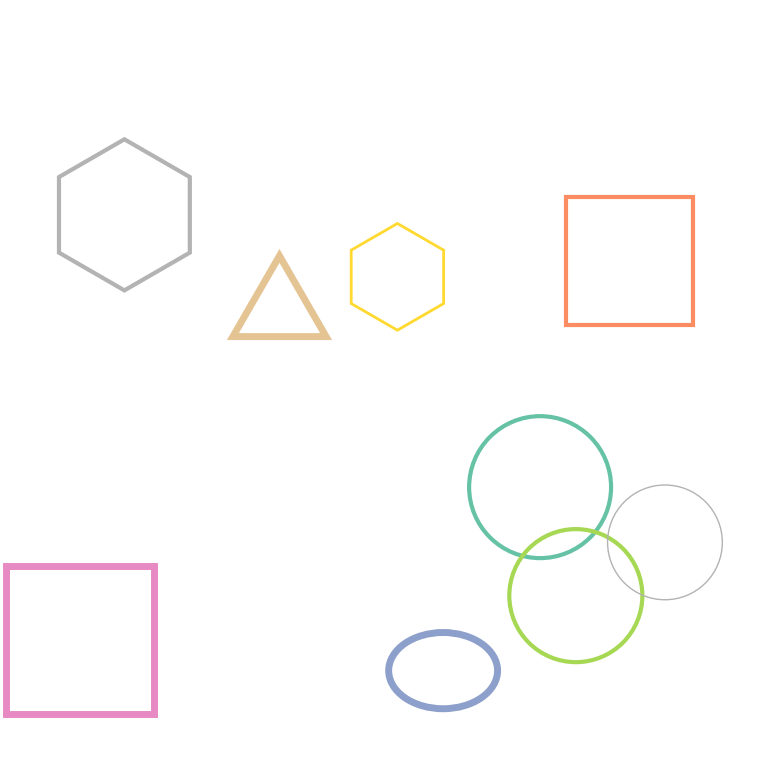[{"shape": "circle", "thickness": 1.5, "radius": 0.46, "center": [0.701, 0.367]}, {"shape": "square", "thickness": 1.5, "radius": 0.41, "center": [0.817, 0.661]}, {"shape": "oval", "thickness": 2.5, "radius": 0.35, "center": [0.575, 0.129]}, {"shape": "square", "thickness": 2.5, "radius": 0.48, "center": [0.104, 0.169]}, {"shape": "circle", "thickness": 1.5, "radius": 0.43, "center": [0.748, 0.226]}, {"shape": "hexagon", "thickness": 1, "radius": 0.35, "center": [0.516, 0.64]}, {"shape": "triangle", "thickness": 2.5, "radius": 0.35, "center": [0.363, 0.598]}, {"shape": "circle", "thickness": 0.5, "radius": 0.37, "center": [0.864, 0.296]}, {"shape": "hexagon", "thickness": 1.5, "radius": 0.49, "center": [0.162, 0.721]}]